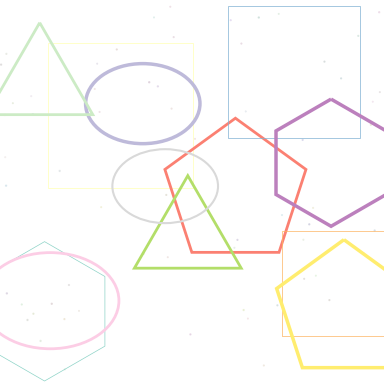[{"shape": "hexagon", "thickness": 0.5, "radius": 0.91, "center": [0.116, 0.191]}, {"shape": "square", "thickness": 0.5, "radius": 0.94, "center": [0.313, 0.7]}, {"shape": "oval", "thickness": 2.5, "radius": 0.74, "center": [0.371, 0.731]}, {"shape": "pentagon", "thickness": 2, "radius": 0.96, "center": [0.611, 0.5]}, {"shape": "square", "thickness": 0.5, "radius": 0.86, "center": [0.763, 0.814]}, {"shape": "square", "thickness": 0.5, "radius": 0.68, "center": [0.868, 0.263]}, {"shape": "triangle", "thickness": 2, "radius": 0.8, "center": [0.488, 0.384]}, {"shape": "oval", "thickness": 2, "radius": 0.89, "center": [0.13, 0.219]}, {"shape": "oval", "thickness": 1.5, "radius": 0.69, "center": [0.429, 0.516]}, {"shape": "hexagon", "thickness": 2.5, "radius": 0.83, "center": [0.86, 0.577]}, {"shape": "triangle", "thickness": 2, "radius": 0.8, "center": [0.103, 0.782]}, {"shape": "pentagon", "thickness": 2.5, "radius": 0.92, "center": [0.893, 0.194]}]